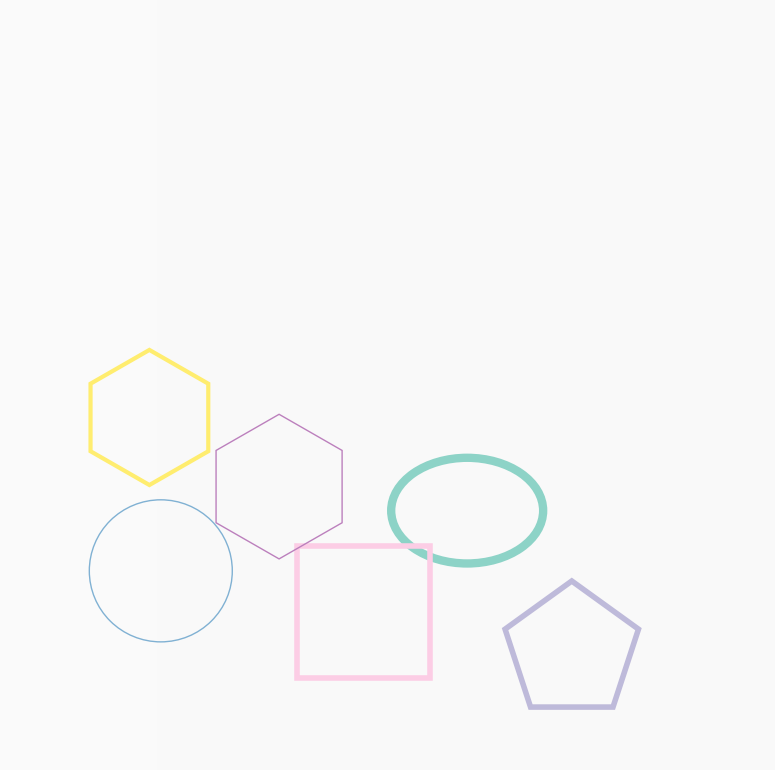[{"shape": "oval", "thickness": 3, "radius": 0.49, "center": [0.603, 0.337]}, {"shape": "pentagon", "thickness": 2, "radius": 0.45, "center": [0.738, 0.155]}, {"shape": "circle", "thickness": 0.5, "radius": 0.46, "center": [0.207, 0.259]}, {"shape": "square", "thickness": 2, "radius": 0.43, "center": [0.469, 0.205]}, {"shape": "hexagon", "thickness": 0.5, "radius": 0.47, "center": [0.36, 0.368]}, {"shape": "hexagon", "thickness": 1.5, "radius": 0.44, "center": [0.193, 0.458]}]